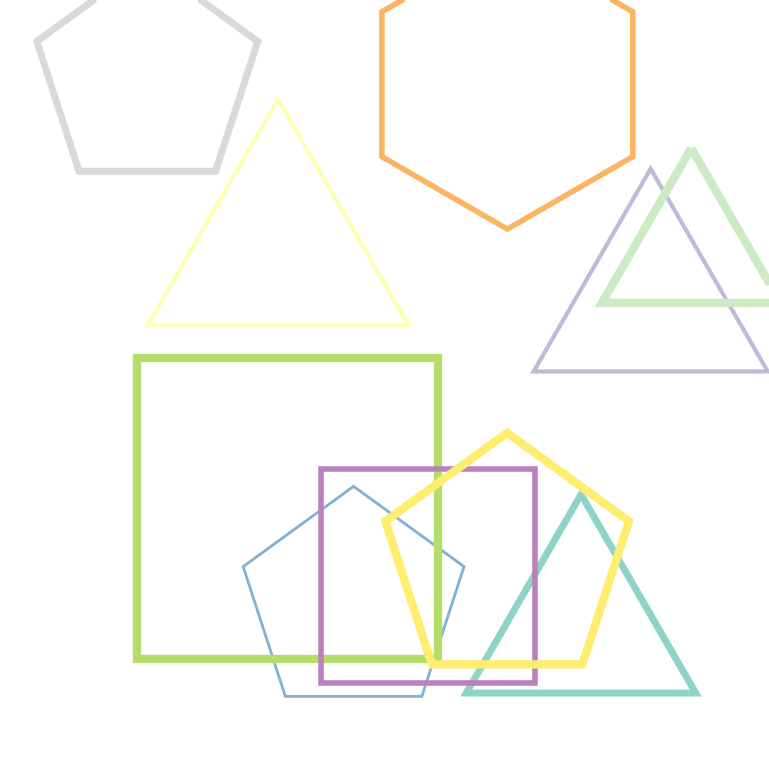[{"shape": "triangle", "thickness": 2.5, "radius": 0.86, "center": [0.755, 0.186]}, {"shape": "triangle", "thickness": 1.5, "radius": 0.98, "center": [0.361, 0.675]}, {"shape": "triangle", "thickness": 1.5, "radius": 0.88, "center": [0.845, 0.605]}, {"shape": "pentagon", "thickness": 1, "radius": 0.75, "center": [0.459, 0.218]}, {"shape": "hexagon", "thickness": 2, "radius": 0.94, "center": [0.659, 0.891]}, {"shape": "square", "thickness": 3, "radius": 0.98, "center": [0.374, 0.34]}, {"shape": "pentagon", "thickness": 2.5, "radius": 0.75, "center": [0.191, 0.9]}, {"shape": "square", "thickness": 2, "radius": 0.7, "center": [0.555, 0.252]}, {"shape": "triangle", "thickness": 3, "radius": 0.67, "center": [0.898, 0.674]}, {"shape": "pentagon", "thickness": 3, "radius": 0.83, "center": [0.659, 0.272]}]